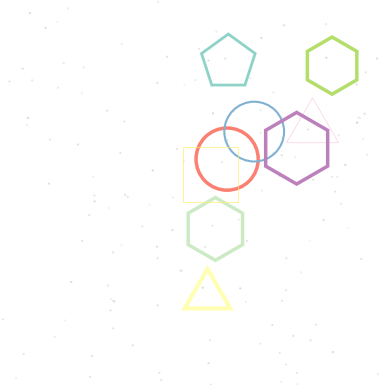[{"shape": "pentagon", "thickness": 2, "radius": 0.37, "center": [0.593, 0.838]}, {"shape": "triangle", "thickness": 3, "radius": 0.34, "center": [0.539, 0.233]}, {"shape": "circle", "thickness": 2.5, "radius": 0.4, "center": [0.59, 0.587]}, {"shape": "circle", "thickness": 1.5, "radius": 0.39, "center": [0.66, 0.658]}, {"shape": "hexagon", "thickness": 2.5, "radius": 0.37, "center": [0.863, 0.83]}, {"shape": "triangle", "thickness": 0.5, "radius": 0.39, "center": [0.812, 0.668]}, {"shape": "hexagon", "thickness": 2.5, "radius": 0.46, "center": [0.771, 0.615]}, {"shape": "hexagon", "thickness": 2.5, "radius": 0.41, "center": [0.559, 0.405]}, {"shape": "square", "thickness": 0.5, "radius": 0.36, "center": [0.547, 0.547]}]